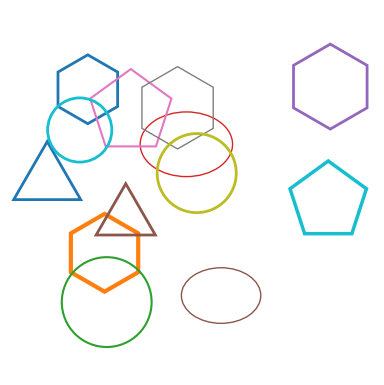[{"shape": "hexagon", "thickness": 2, "radius": 0.45, "center": [0.228, 0.768]}, {"shape": "triangle", "thickness": 2, "radius": 0.5, "center": [0.123, 0.532]}, {"shape": "hexagon", "thickness": 3, "radius": 0.5, "center": [0.272, 0.343]}, {"shape": "circle", "thickness": 1.5, "radius": 0.58, "center": [0.277, 0.215]}, {"shape": "oval", "thickness": 1, "radius": 0.6, "center": [0.484, 0.625]}, {"shape": "hexagon", "thickness": 2, "radius": 0.55, "center": [0.858, 0.775]}, {"shape": "triangle", "thickness": 2, "radius": 0.44, "center": [0.327, 0.434]}, {"shape": "oval", "thickness": 1, "radius": 0.52, "center": [0.574, 0.232]}, {"shape": "pentagon", "thickness": 1.5, "radius": 0.56, "center": [0.34, 0.71]}, {"shape": "hexagon", "thickness": 1, "radius": 0.53, "center": [0.461, 0.72]}, {"shape": "circle", "thickness": 2, "radius": 0.51, "center": [0.511, 0.55]}, {"shape": "pentagon", "thickness": 2.5, "radius": 0.52, "center": [0.853, 0.477]}, {"shape": "circle", "thickness": 2, "radius": 0.42, "center": [0.207, 0.662]}]